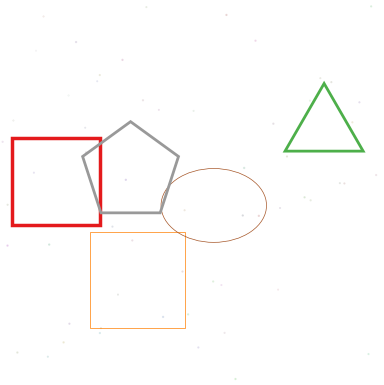[{"shape": "square", "thickness": 2.5, "radius": 0.57, "center": [0.146, 0.529]}, {"shape": "triangle", "thickness": 2, "radius": 0.59, "center": [0.842, 0.666]}, {"shape": "square", "thickness": 0.5, "radius": 0.62, "center": [0.358, 0.273]}, {"shape": "oval", "thickness": 0.5, "radius": 0.68, "center": [0.555, 0.466]}, {"shape": "pentagon", "thickness": 2, "radius": 0.65, "center": [0.339, 0.553]}]